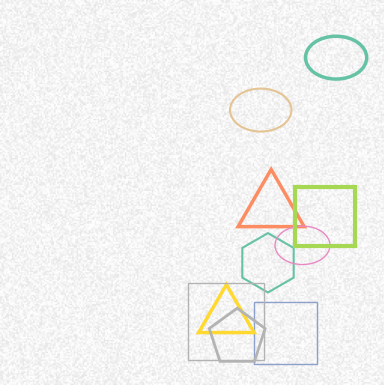[{"shape": "hexagon", "thickness": 1.5, "radius": 0.39, "center": [0.696, 0.317]}, {"shape": "oval", "thickness": 2.5, "radius": 0.4, "center": [0.873, 0.85]}, {"shape": "triangle", "thickness": 2.5, "radius": 0.5, "center": [0.704, 0.461]}, {"shape": "square", "thickness": 1, "radius": 0.41, "center": [0.742, 0.135]}, {"shape": "oval", "thickness": 1, "radius": 0.36, "center": [0.786, 0.363]}, {"shape": "square", "thickness": 3, "radius": 0.39, "center": [0.844, 0.438]}, {"shape": "triangle", "thickness": 2.5, "radius": 0.42, "center": [0.588, 0.178]}, {"shape": "oval", "thickness": 1.5, "radius": 0.4, "center": [0.677, 0.714]}, {"shape": "square", "thickness": 1, "radius": 0.5, "center": [0.587, 0.165]}, {"shape": "pentagon", "thickness": 2, "radius": 0.38, "center": [0.616, 0.123]}]